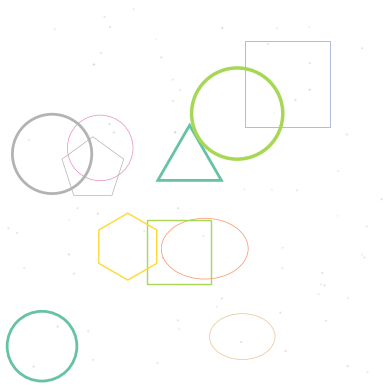[{"shape": "circle", "thickness": 2, "radius": 0.45, "center": [0.109, 0.101]}, {"shape": "triangle", "thickness": 2, "radius": 0.48, "center": [0.492, 0.579]}, {"shape": "oval", "thickness": 0.5, "radius": 0.56, "center": [0.532, 0.354]}, {"shape": "square", "thickness": 0.5, "radius": 0.56, "center": [0.747, 0.782]}, {"shape": "circle", "thickness": 0.5, "radius": 0.43, "center": [0.26, 0.616]}, {"shape": "circle", "thickness": 2.5, "radius": 0.59, "center": [0.616, 0.705]}, {"shape": "square", "thickness": 1, "radius": 0.41, "center": [0.466, 0.344]}, {"shape": "hexagon", "thickness": 1, "radius": 0.43, "center": [0.332, 0.359]}, {"shape": "oval", "thickness": 0.5, "radius": 0.43, "center": [0.629, 0.126]}, {"shape": "circle", "thickness": 2, "radius": 0.52, "center": [0.135, 0.6]}, {"shape": "pentagon", "thickness": 0.5, "radius": 0.42, "center": [0.241, 0.561]}]